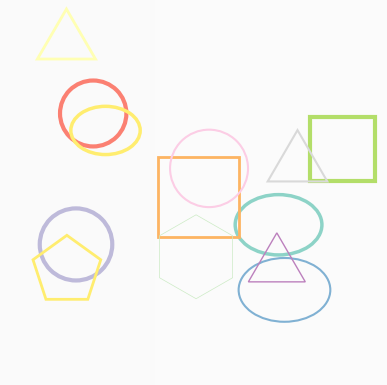[{"shape": "oval", "thickness": 2.5, "radius": 0.56, "center": [0.719, 0.416]}, {"shape": "triangle", "thickness": 2, "radius": 0.43, "center": [0.171, 0.89]}, {"shape": "circle", "thickness": 3, "radius": 0.47, "center": [0.196, 0.365]}, {"shape": "circle", "thickness": 3, "radius": 0.43, "center": [0.24, 0.705]}, {"shape": "oval", "thickness": 1.5, "radius": 0.59, "center": [0.734, 0.247]}, {"shape": "square", "thickness": 2, "radius": 0.52, "center": [0.512, 0.488]}, {"shape": "square", "thickness": 3, "radius": 0.42, "center": [0.884, 0.613]}, {"shape": "circle", "thickness": 1.5, "radius": 0.5, "center": [0.539, 0.563]}, {"shape": "triangle", "thickness": 1.5, "radius": 0.44, "center": [0.768, 0.573]}, {"shape": "triangle", "thickness": 1, "radius": 0.42, "center": [0.714, 0.31]}, {"shape": "hexagon", "thickness": 0.5, "radius": 0.55, "center": [0.506, 0.333]}, {"shape": "oval", "thickness": 2.5, "radius": 0.45, "center": [0.272, 0.661]}, {"shape": "pentagon", "thickness": 2, "radius": 0.46, "center": [0.173, 0.297]}]